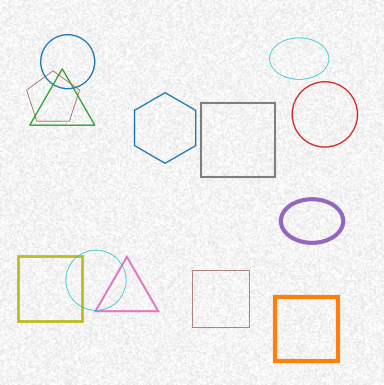[{"shape": "hexagon", "thickness": 1, "radius": 0.46, "center": [0.429, 0.668]}, {"shape": "circle", "thickness": 1, "radius": 0.35, "center": [0.176, 0.84]}, {"shape": "square", "thickness": 3, "radius": 0.41, "center": [0.797, 0.146]}, {"shape": "triangle", "thickness": 1, "radius": 0.49, "center": [0.162, 0.724]}, {"shape": "circle", "thickness": 1, "radius": 0.42, "center": [0.844, 0.703]}, {"shape": "oval", "thickness": 3, "radius": 0.41, "center": [0.811, 0.426]}, {"shape": "pentagon", "thickness": 0.5, "radius": 0.36, "center": [0.138, 0.744]}, {"shape": "square", "thickness": 0.5, "radius": 0.37, "center": [0.573, 0.226]}, {"shape": "triangle", "thickness": 1.5, "radius": 0.47, "center": [0.33, 0.239]}, {"shape": "square", "thickness": 1.5, "radius": 0.48, "center": [0.619, 0.636]}, {"shape": "square", "thickness": 2, "radius": 0.42, "center": [0.13, 0.251]}, {"shape": "oval", "thickness": 0.5, "radius": 0.39, "center": [0.777, 0.848]}, {"shape": "circle", "thickness": 0.5, "radius": 0.39, "center": [0.249, 0.272]}]